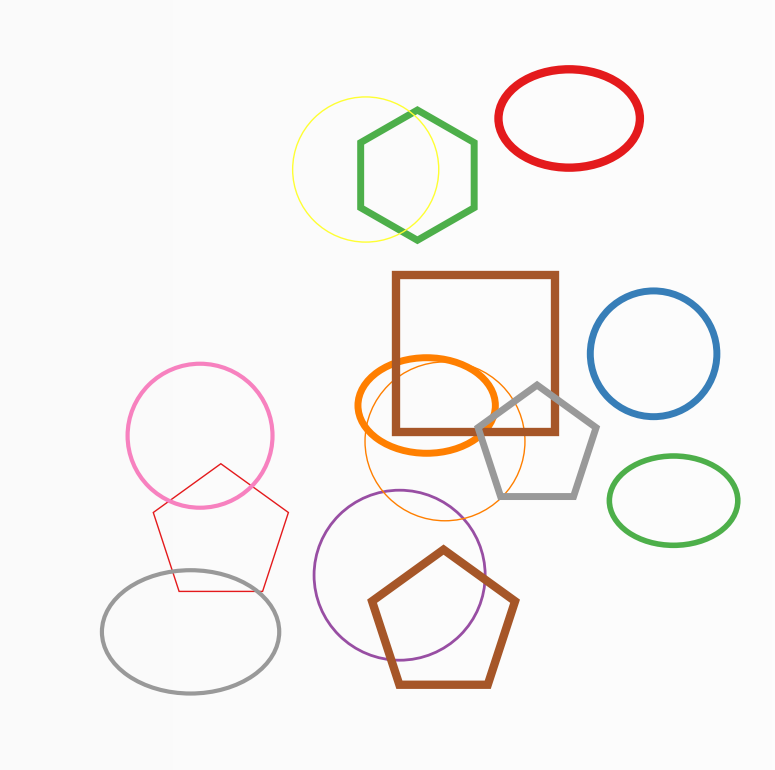[{"shape": "oval", "thickness": 3, "radius": 0.46, "center": [0.734, 0.846]}, {"shape": "pentagon", "thickness": 0.5, "radius": 0.46, "center": [0.285, 0.306]}, {"shape": "circle", "thickness": 2.5, "radius": 0.41, "center": [0.843, 0.541]}, {"shape": "hexagon", "thickness": 2.5, "radius": 0.42, "center": [0.539, 0.773]}, {"shape": "oval", "thickness": 2, "radius": 0.41, "center": [0.869, 0.35]}, {"shape": "circle", "thickness": 1, "radius": 0.55, "center": [0.516, 0.253]}, {"shape": "circle", "thickness": 0.5, "radius": 0.52, "center": [0.574, 0.427]}, {"shape": "oval", "thickness": 2.5, "radius": 0.44, "center": [0.551, 0.473]}, {"shape": "circle", "thickness": 0.5, "radius": 0.47, "center": [0.472, 0.78]}, {"shape": "pentagon", "thickness": 3, "radius": 0.49, "center": [0.572, 0.189]}, {"shape": "square", "thickness": 3, "radius": 0.51, "center": [0.614, 0.541]}, {"shape": "circle", "thickness": 1.5, "radius": 0.47, "center": [0.258, 0.434]}, {"shape": "oval", "thickness": 1.5, "radius": 0.57, "center": [0.246, 0.179]}, {"shape": "pentagon", "thickness": 2.5, "radius": 0.4, "center": [0.693, 0.42]}]